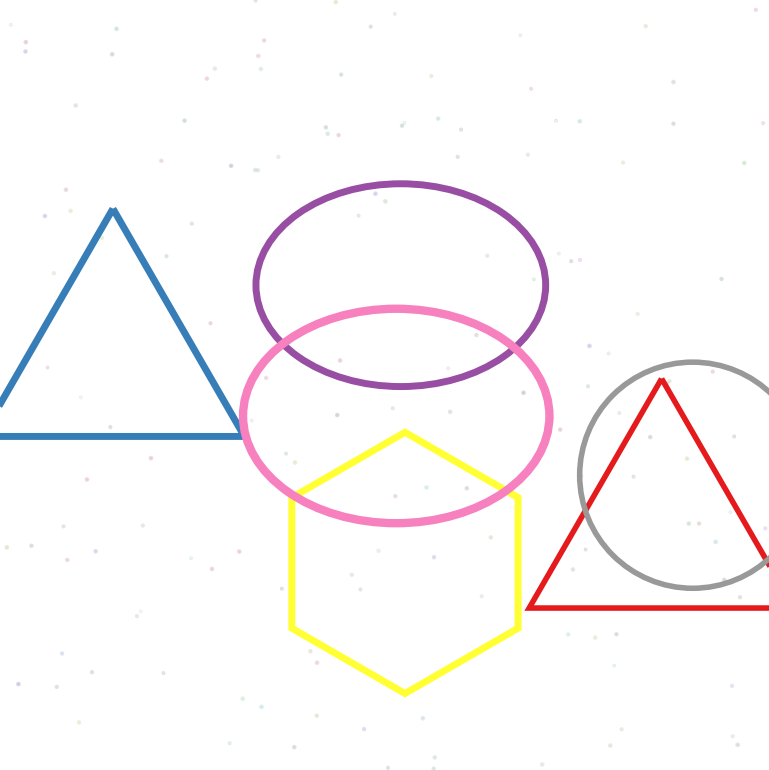[{"shape": "triangle", "thickness": 2, "radius": 0.99, "center": [0.859, 0.31]}, {"shape": "triangle", "thickness": 2.5, "radius": 0.99, "center": [0.147, 0.532]}, {"shape": "oval", "thickness": 2.5, "radius": 0.94, "center": [0.521, 0.63]}, {"shape": "hexagon", "thickness": 2.5, "radius": 0.85, "center": [0.526, 0.269]}, {"shape": "oval", "thickness": 3, "radius": 0.99, "center": [0.515, 0.46]}, {"shape": "circle", "thickness": 2, "radius": 0.73, "center": [0.9, 0.383]}]